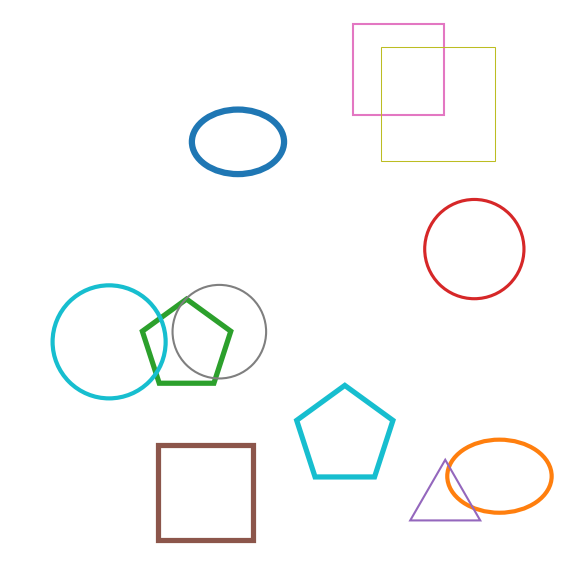[{"shape": "oval", "thickness": 3, "radius": 0.4, "center": [0.412, 0.754]}, {"shape": "oval", "thickness": 2, "radius": 0.45, "center": [0.865, 0.175]}, {"shape": "pentagon", "thickness": 2.5, "radius": 0.4, "center": [0.323, 0.401]}, {"shape": "circle", "thickness": 1.5, "radius": 0.43, "center": [0.821, 0.568]}, {"shape": "triangle", "thickness": 1, "radius": 0.35, "center": [0.771, 0.133]}, {"shape": "square", "thickness": 2.5, "radius": 0.41, "center": [0.355, 0.147]}, {"shape": "square", "thickness": 1, "radius": 0.39, "center": [0.69, 0.879]}, {"shape": "circle", "thickness": 1, "radius": 0.41, "center": [0.38, 0.425]}, {"shape": "square", "thickness": 0.5, "radius": 0.49, "center": [0.759, 0.82]}, {"shape": "circle", "thickness": 2, "radius": 0.49, "center": [0.189, 0.407]}, {"shape": "pentagon", "thickness": 2.5, "radius": 0.44, "center": [0.597, 0.244]}]